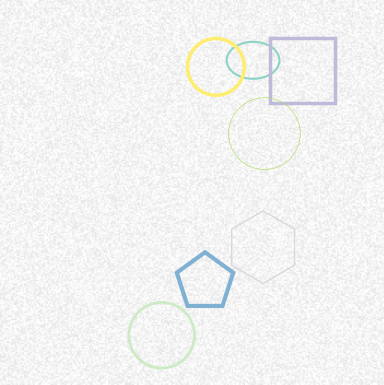[{"shape": "oval", "thickness": 1.5, "radius": 0.34, "center": [0.657, 0.843]}, {"shape": "square", "thickness": 2.5, "radius": 0.42, "center": [0.784, 0.816]}, {"shape": "pentagon", "thickness": 3, "radius": 0.39, "center": [0.532, 0.268]}, {"shape": "circle", "thickness": 0.5, "radius": 0.47, "center": [0.687, 0.653]}, {"shape": "hexagon", "thickness": 1, "radius": 0.47, "center": [0.683, 0.358]}, {"shape": "circle", "thickness": 2, "radius": 0.43, "center": [0.42, 0.129]}, {"shape": "circle", "thickness": 2.5, "radius": 0.37, "center": [0.561, 0.826]}]